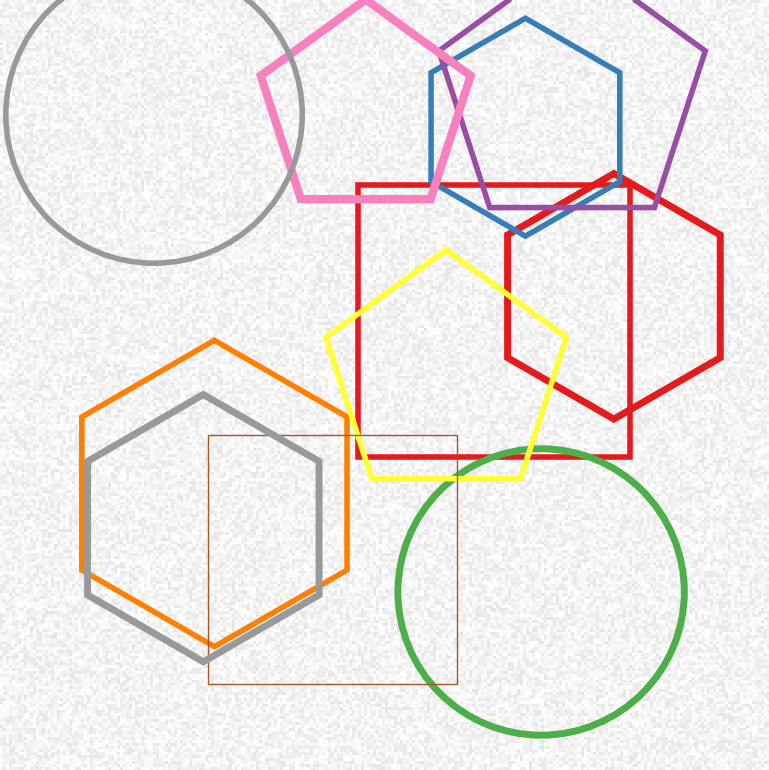[{"shape": "hexagon", "thickness": 2.5, "radius": 0.8, "center": [0.797, 0.615]}, {"shape": "square", "thickness": 2, "radius": 0.88, "center": [0.642, 0.583]}, {"shape": "hexagon", "thickness": 2, "radius": 0.71, "center": [0.682, 0.835]}, {"shape": "circle", "thickness": 2.5, "radius": 0.93, "center": [0.703, 0.231]}, {"shape": "pentagon", "thickness": 2, "radius": 0.91, "center": [0.743, 0.878]}, {"shape": "hexagon", "thickness": 2, "radius": 0.99, "center": [0.278, 0.359]}, {"shape": "pentagon", "thickness": 2, "radius": 0.82, "center": [0.579, 0.511]}, {"shape": "square", "thickness": 0.5, "radius": 0.81, "center": [0.431, 0.274]}, {"shape": "pentagon", "thickness": 3, "radius": 0.72, "center": [0.475, 0.857]}, {"shape": "hexagon", "thickness": 2.5, "radius": 0.87, "center": [0.264, 0.314]}, {"shape": "circle", "thickness": 2, "radius": 0.96, "center": [0.2, 0.851]}]